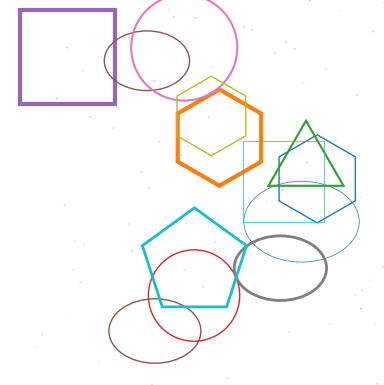[{"shape": "hexagon", "thickness": 1, "radius": 0.57, "center": [0.824, 0.535]}, {"shape": "oval", "thickness": 0.5, "radius": 0.75, "center": [0.783, 0.424]}, {"shape": "hexagon", "thickness": 3, "radius": 0.63, "center": [0.57, 0.643]}, {"shape": "triangle", "thickness": 1.5, "radius": 0.56, "center": [0.795, 0.574]}, {"shape": "circle", "thickness": 1, "radius": 0.59, "center": [0.504, 0.232]}, {"shape": "square", "thickness": 3, "radius": 0.61, "center": [0.176, 0.852]}, {"shape": "oval", "thickness": 1, "radius": 0.55, "center": [0.382, 0.842]}, {"shape": "oval", "thickness": 1, "radius": 0.6, "center": [0.402, 0.14]}, {"shape": "circle", "thickness": 1.5, "radius": 0.69, "center": [0.479, 0.876]}, {"shape": "oval", "thickness": 2, "radius": 0.6, "center": [0.728, 0.303]}, {"shape": "hexagon", "thickness": 1, "radius": 0.52, "center": [0.549, 0.699]}, {"shape": "square", "thickness": 0.5, "radius": 0.53, "center": [0.737, 0.529]}, {"shape": "pentagon", "thickness": 2, "radius": 0.71, "center": [0.505, 0.318]}]